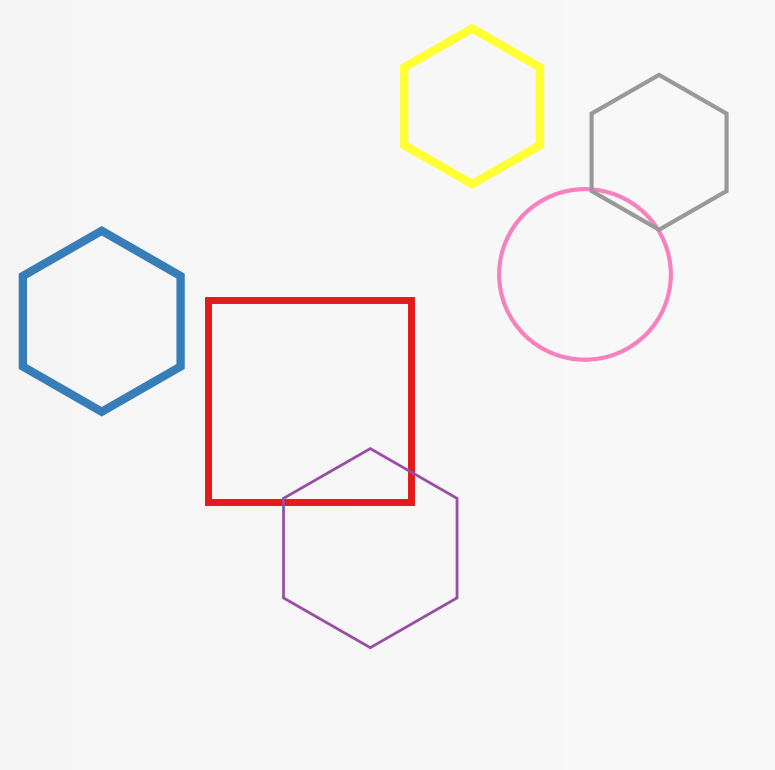[{"shape": "square", "thickness": 2.5, "radius": 0.66, "center": [0.399, 0.48]}, {"shape": "hexagon", "thickness": 3, "radius": 0.59, "center": [0.131, 0.583]}, {"shape": "hexagon", "thickness": 1, "radius": 0.65, "center": [0.478, 0.288]}, {"shape": "hexagon", "thickness": 3, "radius": 0.51, "center": [0.609, 0.862]}, {"shape": "circle", "thickness": 1.5, "radius": 0.55, "center": [0.755, 0.644]}, {"shape": "hexagon", "thickness": 1.5, "radius": 0.5, "center": [0.85, 0.802]}]